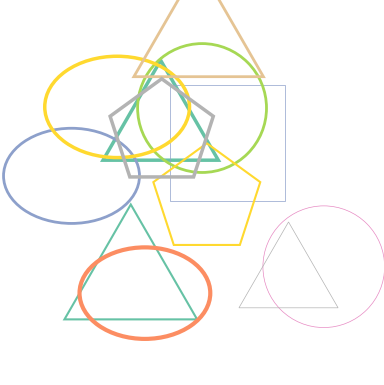[{"shape": "triangle", "thickness": 2.5, "radius": 0.86, "center": [0.417, 0.67]}, {"shape": "triangle", "thickness": 1.5, "radius": 0.99, "center": [0.34, 0.27]}, {"shape": "oval", "thickness": 3, "radius": 0.85, "center": [0.376, 0.239]}, {"shape": "oval", "thickness": 2, "radius": 0.88, "center": [0.186, 0.543]}, {"shape": "square", "thickness": 0.5, "radius": 0.75, "center": [0.591, 0.629]}, {"shape": "circle", "thickness": 0.5, "radius": 0.79, "center": [0.841, 0.307]}, {"shape": "circle", "thickness": 2, "radius": 0.84, "center": [0.525, 0.719]}, {"shape": "oval", "thickness": 2.5, "radius": 0.94, "center": [0.304, 0.722]}, {"shape": "pentagon", "thickness": 1.5, "radius": 0.73, "center": [0.537, 0.482]}, {"shape": "triangle", "thickness": 2, "radius": 0.97, "center": [0.516, 0.898]}, {"shape": "triangle", "thickness": 0.5, "radius": 0.74, "center": [0.749, 0.275]}, {"shape": "pentagon", "thickness": 2.5, "radius": 0.7, "center": [0.42, 0.654]}]